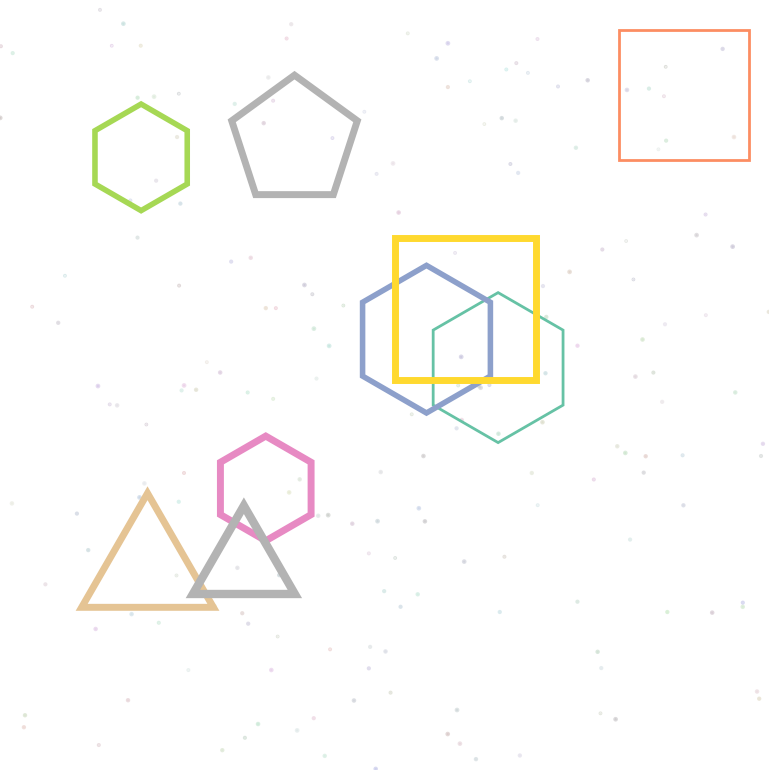[{"shape": "hexagon", "thickness": 1, "radius": 0.49, "center": [0.647, 0.523]}, {"shape": "square", "thickness": 1, "radius": 0.42, "center": [0.888, 0.877]}, {"shape": "hexagon", "thickness": 2, "radius": 0.48, "center": [0.554, 0.559]}, {"shape": "hexagon", "thickness": 2.5, "radius": 0.34, "center": [0.345, 0.366]}, {"shape": "hexagon", "thickness": 2, "radius": 0.35, "center": [0.183, 0.796]}, {"shape": "square", "thickness": 2.5, "radius": 0.46, "center": [0.605, 0.599]}, {"shape": "triangle", "thickness": 2.5, "radius": 0.49, "center": [0.192, 0.261]}, {"shape": "triangle", "thickness": 3, "radius": 0.38, "center": [0.317, 0.267]}, {"shape": "pentagon", "thickness": 2.5, "radius": 0.43, "center": [0.382, 0.817]}]